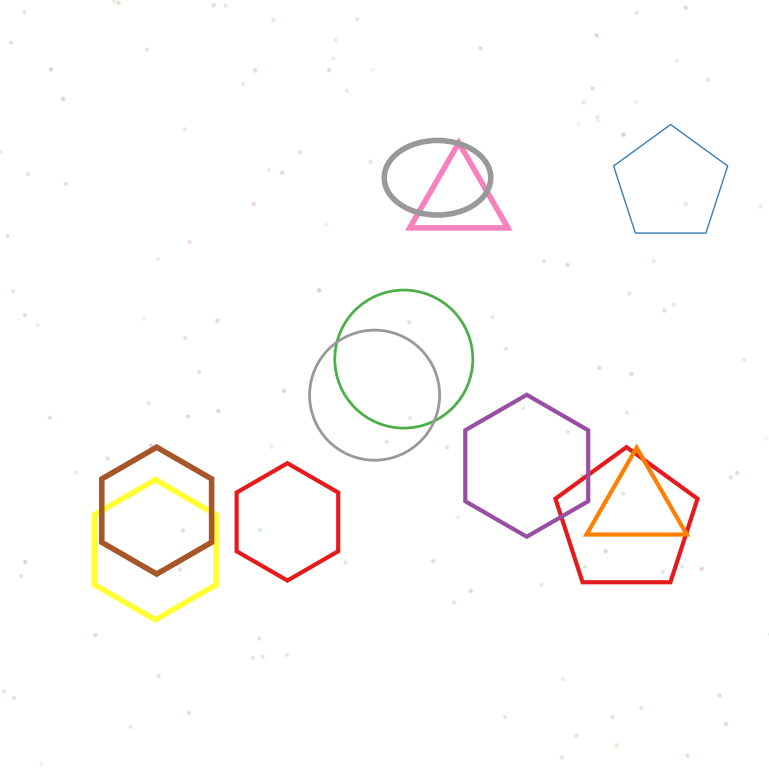[{"shape": "pentagon", "thickness": 1.5, "radius": 0.49, "center": [0.814, 0.322]}, {"shape": "hexagon", "thickness": 1.5, "radius": 0.38, "center": [0.373, 0.322]}, {"shape": "pentagon", "thickness": 0.5, "radius": 0.39, "center": [0.871, 0.76]}, {"shape": "circle", "thickness": 1, "radius": 0.45, "center": [0.524, 0.534]}, {"shape": "hexagon", "thickness": 1.5, "radius": 0.46, "center": [0.684, 0.395]}, {"shape": "triangle", "thickness": 1.5, "radius": 0.38, "center": [0.827, 0.343]}, {"shape": "hexagon", "thickness": 2, "radius": 0.45, "center": [0.202, 0.286]}, {"shape": "hexagon", "thickness": 2, "radius": 0.41, "center": [0.204, 0.337]}, {"shape": "triangle", "thickness": 2, "radius": 0.37, "center": [0.596, 0.741]}, {"shape": "oval", "thickness": 2, "radius": 0.35, "center": [0.568, 0.769]}, {"shape": "circle", "thickness": 1, "radius": 0.42, "center": [0.487, 0.487]}]